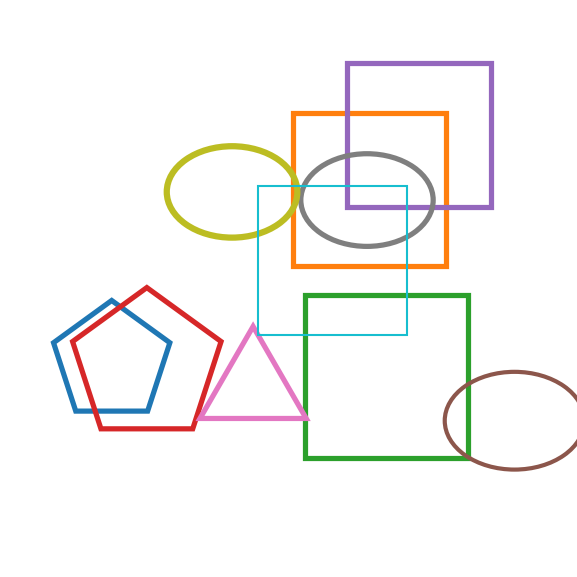[{"shape": "pentagon", "thickness": 2.5, "radius": 0.53, "center": [0.193, 0.373]}, {"shape": "square", "thickness": 2.5, "radius": 0.66, "center": [0.64, 0.671]}, {"shape": "square", "thickness": 2.5, "radius": 0.7, "center": [0.669, 0.347]}, {"shape": "pentagon", "thickness": 2.5, "radius": 0.68, "center": [0.254, 0.366]}, {"shape": "square", "thickness": 2.5, "radius": 0.62, "center": [0.725, 0.766]}, {"shape": "oval", "thickness": 2, "radius": 0.6, "center": [0.891, 0.271]}, {"shape": "triangle", "thickness": 2.5, "radius": 0.53, "center": [0.438, 0.328]}, {"shape": "oval", "thickness": 2.5, "radius": 0.57, "center": [0.635, 0.653]}, {"shape": "oval", "thickness": 3, "radius": 0.57, "center": [0.402, 0.667]}, {"shape": "square", "thickness": 1, "radius": 0.65, "center": [0.575, 0.548]}]